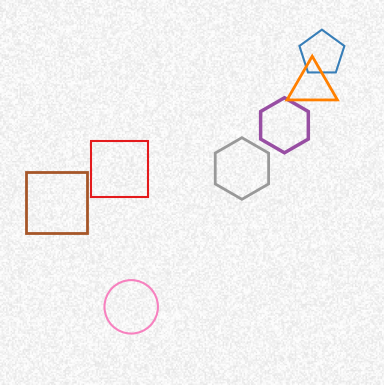[{"shape": "square", "thickness": 1.5, "radius": 0.37, "center": [0.311, 0.561]}, {"shape": "pentagon", "thickness": 1.5, "radius": 0.31, "center": [0.836, 0.862]}, {"shape": "hexagon", "thickness": 2.5, "radius": 0.36, "center": [0.739, 0.675]}, {"shape": "triangle", "thickness": 2, "radius": 0.38, "center": [0.811, 0.778]}, {"shape": "square", "thickness": 2, "radius": 0.39, "center": [0.146, 0.475]}, {"shape": "circle", "thickness": 1.5, "radius": 0.35, "center": [0.341, 0.203]}, {"shape": "hexagon", "thickness": 2, "radius": 0.4, "center": [0.628, 0.562]}]